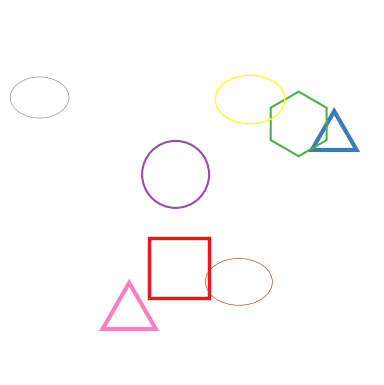[{"shape": "square", "thickness": 2.5, "radius": 0.39, "center": [0.464, 0.305]}, {"shape": "triangle", "thickness": 3, "radius": 0.34, "center": [0.868, 0.644]}, {"shape": "hexagon", "thickness": 1.5, "radius": 0.42, "center": [0.776, 0.678]}, {"shape": "circle", "thickness": 1.5, "radius": 0.43, "center": [0.456, 0.547]}, {"shape": "oval", "thickness": 1, "radius": 0.45, "center": [0.65, 0.741]}, {"shape": "oval", "thickness": 0.5, "radius": 0.43, "center": [0.62, 0.268]}, {"shape": "triangle", "thickness": 3, "radius": 0.4, "center": [0.336, 0.186]}, {"shape": "oval", "thickness": 0.5, "radius": 0.38, "center": [0.103, 0.747]}]